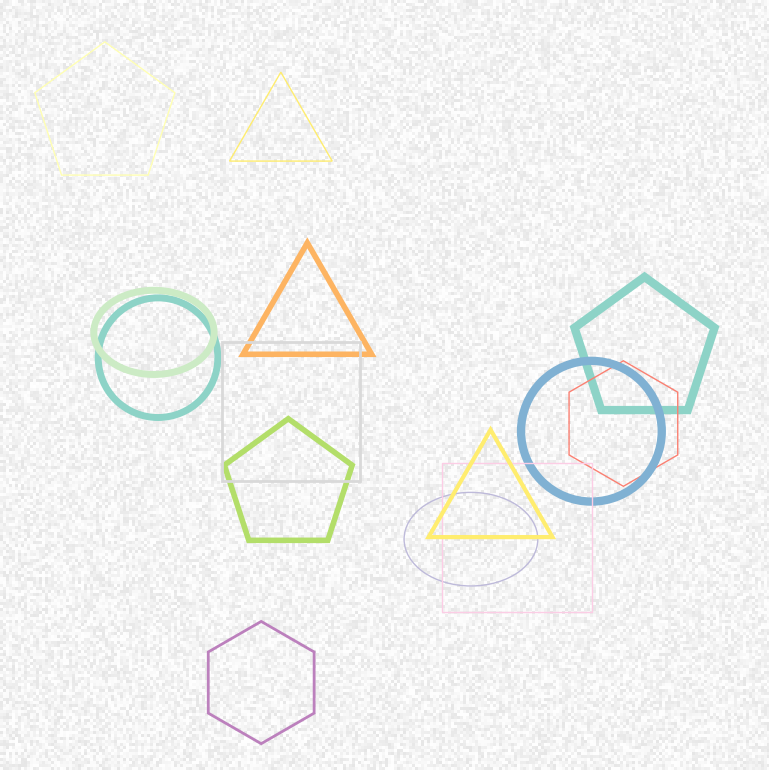[{"shape": "pentagon", "thickness": 3, "radius": 0.48, "center": [0.837, 0.545]}, {"shape": "circle", "thickness": 2.5, "radius": 0.39, "center": [0.205, 0.535]}, {"shape": "pentagon", "thickness": 0.5, "radius": 0.48, "center": [0.136, 0.85]}, {"shape": "oval", "thickness": 0.5, "radius": 0.43, "center": [0.612, 0.3]}, {"shape": "hexagon", "thickness": 0.5, "radius": 0.41, "center": [0.81, 0.45]}, {"shape": "circle", "thickness": 3, "radius": 0.46, "center": [0.768, 0.44]}, {"shape": "triangle", "thickness": 2, "radius": 0.48, "center": [0.399, 0.588]}, {"shape": "pentagon", "thickness": 2, "radius": 0.44, "center": [0.374, 0.369]}, {"shape": "square", "thickness": 0.5, "radius": 0.49, "center": [0.671, 0.302]}, {"shape": "square", "thickness": 1, "radius": 0.45, "center": [0.378, 0.466]}, {"shape": "hexagon", "thickness": 1, "radius": 0.4, "center": [0.339, 0.114]}, {"shape": "oval", "thickness": 2.5, "radius": 0.39, "center": [0.2, 0.568]}, {"shape": "triangle", "thickness": 1.5, "radius": 0.46, "center": [0.637, 0.349]}, {"shape": "triangle", "thickness": 0.5, "radius": 0.38, "center": [0.365, 0.829]}]